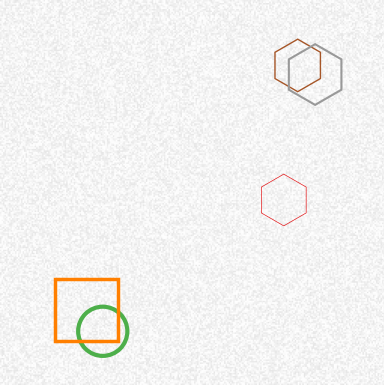[{"shape": "hexagon", "thickness": 0.5, "radius": 0.34, "center": [0.737, 0.481]}, {"shape": "circle", "thickness": 3, "radius": 0.32, "center": [0.267, 0.14]}, {"shape": "square", "thickness": 2.5, "radius": 0.41, "center": [0.225, 0.195]}, {"shape": "hexagon", "thickness": 1, "radius": 0.34, "center": [0.773, 0.83]}, {"shape": "hexagon", "thickness": 1.5, "radius": 0.39, "center": [0.819, 0.806]}]